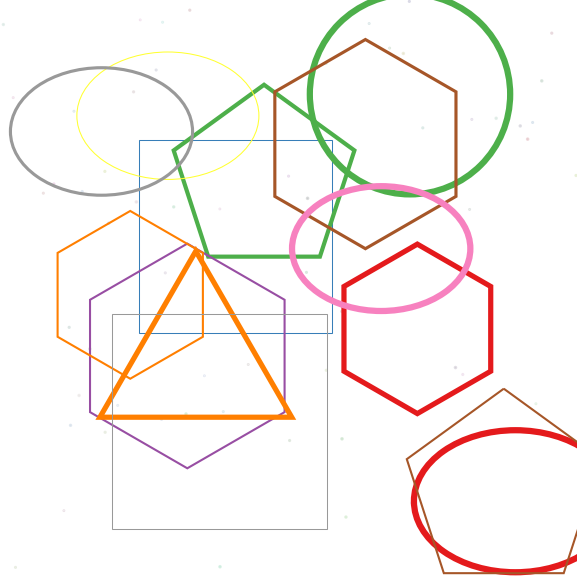[{"shape": "oval", "thickness": 3, "radius": 0.88, "center": [0.892, 0.131]}, {"shape": "hexagon", "thickness": 2.5, "radius": 0.73, "center": [0.723, 0.43]}, {"shape": "square", "thickness": 0.5, "radius": 0.83, "center": [0.408, 0.589]}, {"shape": "pentagon", "thickness": 2, "radius": 0.82, "center": [0.457, 0.688]}, {"shape": "circle", "thickness": 3, "radius": 0.87, "center": [0.71, 0.836]}, {"shape": "hexagon", "thickness": 1, "radius": 0.97, "center": [0.324, 0.383]}, {"shape": "hexagon", "thickness": 1, "radius": 0.73, "center": [0.226, 0.489]}, {"shape": "triangle", "thickness": 2.5, "radius": 0.96, "center": [0.339, 0.373]}, {"shape": "oval", "thickness": 0.5, "radius": 0.79, "center": [0.291, 0.799]}, {"shape": "hexagon", "thickness": 1.5, "radius": 0.91, "center": [0.633, 0.75]}, {"shape": "pentagon", "thickness": 1, "radius": 0.88, "center": [0.872, 0.149]}, {"shape": "oval", "thickness": 3, "radius": 0.77, "center": [0.66, 0.569]}, {"shape": "oval", "thickness": 1.5, "radius": 0.79, "center": [0.176, 0.771]}, {"shape": "square", "thickness": 0.5, "radius": 0.93, "center": [0.38, 0.269]}]